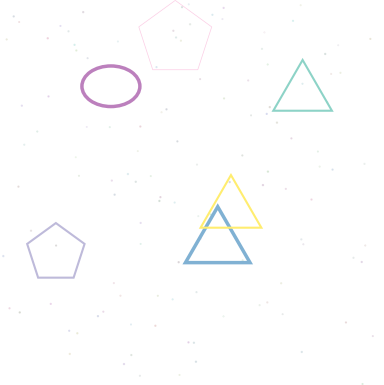[{"shape": "triangle", "thickness": 1.5, "radius": 0.44, "center": [0.786, 0.756]}, {"shape": "pentagon", "thickness": 1.5, "radius": 0.39, "center": [0.145, 0.342]}, {"shape": "triangle", "thickness": 2.5, "radius": 0.48, "center": [0.566, 0.366]}, {"shape": "pentagon", "thickness": 0.5, "radius": 0.5, "center": [0.455, 0.899]}, {"shape": "oval", "thickness": 2.5, "radius": 0.38, "center": [0.288, 0.776]}, {"shape": "triangle", "thickness": 1.5, "radius": 0.46, "center": [0.6, 0.454]}]